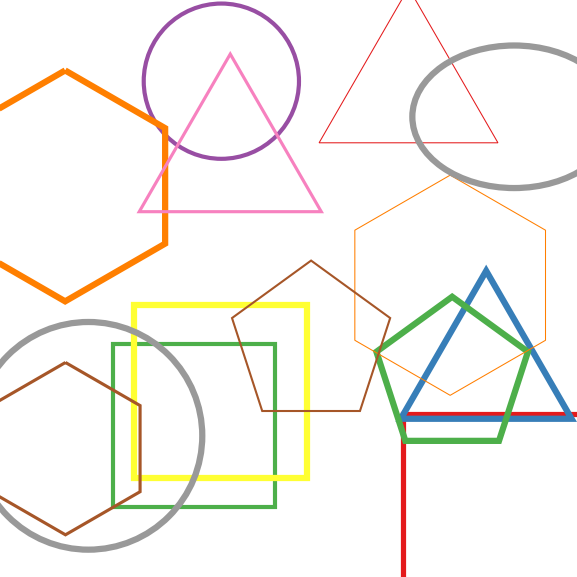[{"shape": "square", "thickness": 2.5, "radius": 0.79, "center": [0.856, 0.123]}, {"shape": "triangle", "thickness": 0.5, "radius": 0.89, "center": [0.707, 0.841]}, {"shape": "triangle", "thickness": 3, "radius": 0.85, "center": [0.842, 0.359]}, {"shape": "square", "thickness": 2, "radius": 0.7, "center": [0.336, 0.262]}, {"shape": "pentagon", "thickness": 3, "radius": 0.69, "center": [0.783, 0.347]}, {"shape": "circle", "thickness": 2, "radius": 0.67, "center": [0.383, 0.859]}, {"shape": "hexagon", "thickness": 3, "radius": 1.0, "center": [0.113, 0.677]}, {"shape": "hexagon", "thickness": 0.5, "radius": 0.95, "center": [0.78, 0.505]}, {"shape": "square", "thickness": 3, "radius": 0.75, "center": [0.382, 0.321]}, {"shape": "pentagon", "thickness": 1, "radius": 0.72, "center": [0.539, 0.404]}, {"shape": "hexagon", "thickness": 1.5, "radius": 0.75, "center": [0.113, 0.222]}, {"shape": "triangle", "thickness": 1.5, "radius": 0.91, "center": [0.399, 0.724]}, {"shape": "circle", "thickness": 3, "radius": 0.99, "center": [0.153, 0.244]}, {"shape": "oval", "thickness": 3, "radius": 0.88, "center": [0.89, 0.797]}]